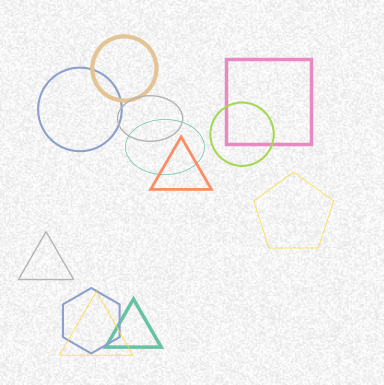[{"shape": "triangle", "thickness": 2.5, "radius": 0.42, "center": [0.347, 0.14]}, {"shape": "oval", "thickness": 0.5, "radius": 0.51, "center": [0.428, 0.618]}, {"shape": "triangle", "thickness": 2, "radius": 0.46, "center": [0.47, 0.554]}, {"shape": "circle", "thickness": 1.5, "radius": 0.54, "center": [0.208, 0.716]}, {"shape": "hexagon", "thickness": 1.5, "radius": 0.43, "center": [0.237, 0.167]}, {"shape": "square", "thickness": 2.5, "radius": 0.56, "center": [0.697, 0.736]}, {"shape": "circle", "thickness": 1.5, "radius": 0.41, "center": [0.629, 0.651]}, {"shape": "pentagon", "thickness": 0.5, "radius": 0.55, "center": [0.763, 0.444]}, {"shape": "triangle", "thickness": 0.5, "radius": 0.55, "center": [0.25, 0.133]}, {"shape": "circle", "thickness": 3, "radius": 0.42, "center": [0.323, 0.822]}, {"shape": "triangle", "thickness": 1, "radius": 0.41, "center": [0.12, 0.315]}, {"shape": "oval", "thickness": 1, "radius": 0.42, "center": [0.39, 0.692]}]